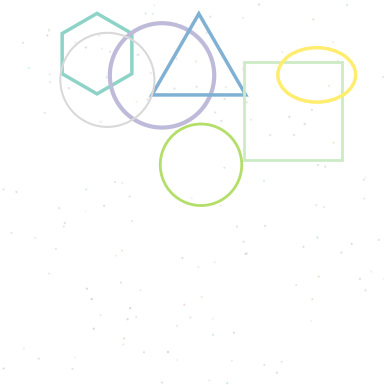[{"shape": "hexagon", "thickness": 2.5, "radius": 0.52, "center": [0.252, 0.861]}, {"shape": "circle", "thickness": 3, "radius": 0.68, "center": [0.421, 0.804]}, {"shape": "triangle", "thickness": 2.5, "radius": 0.7, "center": [0.516, 0.824]}, {"shape": "circle", "thickness": 2, "radius": 0.53, "center": [0.522, 0.572]}, {"shape": "circle", "thickness": 1.5, "radius": 0.61, "center": [0.279, 0.793]}, {"shape": "square", "thickness": 2, "radius": 0.64, "center": [0.76, 0.711]}, {"shape": "oval", "thickness": 2.5, "radius": 0.5, "center": [0.823, 0.805]}]